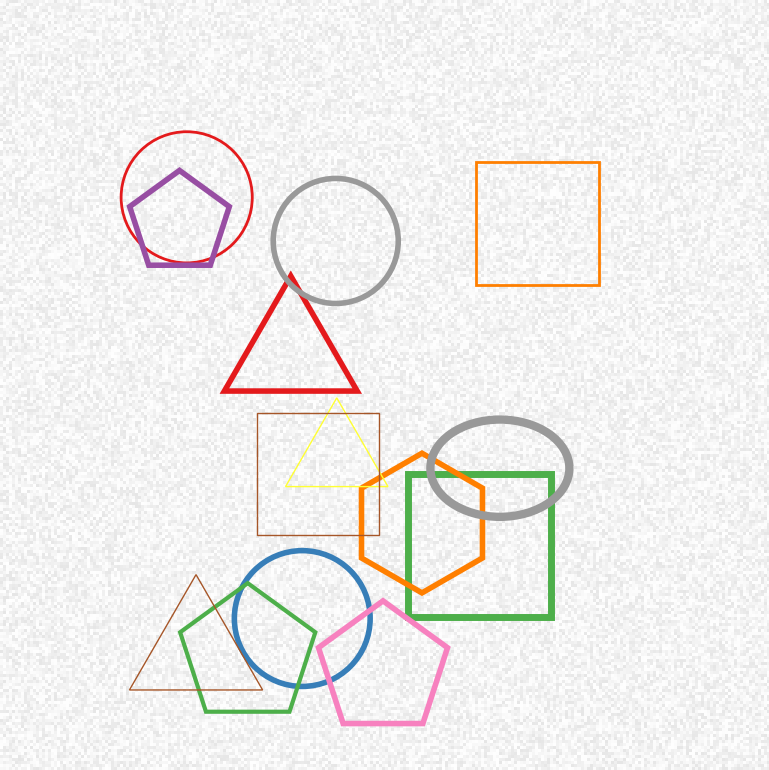[{"shape": "circle", "thickness": 1, "radius": 0.43, "center": [0.242, 0.744]}, {"shape": "triangle", "thickness": 2, "radius": 0.5, "center": [0.378, 0.542]}, {"shape": "circle", "thickness": 2, "radius": 0.44, "center": [0.393, 0.197]}, {"shape": "square", "thickness": 2.5, "radius": 0.46, "center": [0.623, 0.292]}, {"shape": "pentagon", "thickness": 1.5, "radius": 0.46, "center": [0.322, 0.15]}, {"shape": "pentagon", "thickness": 2, "radius": 0.34, "center": [0.233, 0.711]}, {"shape": "hexagon", "thickness": 2, "radius": 0.45, "center": [0.548, 0.321]}, {"shape": "square", "thickness": 1, "radius": 0.4, "center": [0.698, 0.71]}, {"shape": "triangle", "thickness": 0.5, "radius": 0.38, "center": [0.437, 0.406]}, {"shape": "square", "thickness": 0.5, "radius": 0.4, "center": [0.413, 0.384]}, {"shape": "triangle", "thickness": 0.5, "radius": 0.5, "center": [0.255, 0.154]}, {"shape": "pentagon", "thickness": 2, "radius": 0.44, "center": [0.497, 0.132]}, {"shape": "oval", "thickness": 3, "radius": 0.45, "center": [0.649, 0.392]}, {"shape": "circle", "thickness": 2, "radius": 0.41, "center": [0.436, 0.687]}]